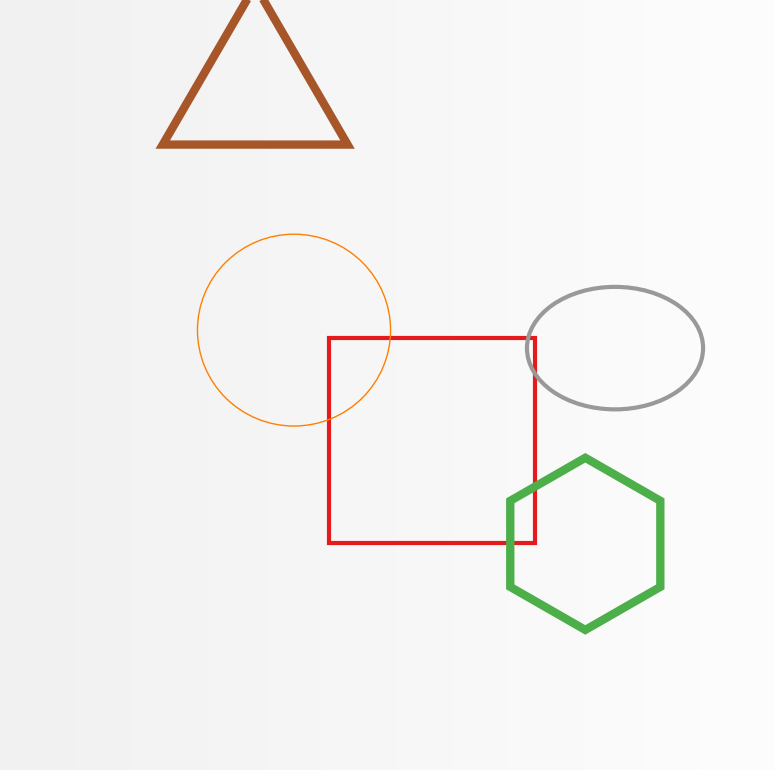[{"shape": "square", "thickness": 1.5, "radius": 0.67, "center": [0.558, 0.428]}, {"shape": "hexagon", "thickness": 3, "radius": 0.56, "center": [0.755, 0.294]}, {"shape": "circle", "thickness": 0.5, "radius": 0.62, "center": [0.379, 0.571]}, {"shape": "triangle", "thickness": 3, "radius": 0.69, "center": [0.329, 0.881]}, {"shape": "oval", "thickness": 1.5, "radius": 0.57, "center": [0.794, 0.548]}]